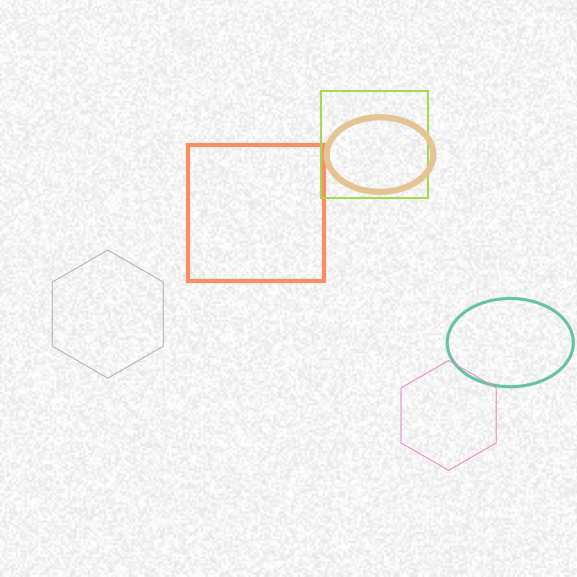[{"shape": "oval", "thickness": 1.5, "radius": 0.55, "center": [0.884, 0.406]}, {"shape": "square", "thickness": 2, "radius": 0.59, "center": [0.444, 0.63]}, {"shape": "hexagon", "thickness": 0.5, "radius": 0.48, "center": [0.777, 0.28]}, {"shape": "square", "thickness": 1, "radius": 0.46, "center": [0.648, 0.749]}, {"shape": "oval", "thickness": 3, "radius": 0.46, "center": [0.658, 0.732]}, {"shape": "hexagon", "thickness": 0.5, "radius": 0.55, "center": [0.187, 0.455]}]